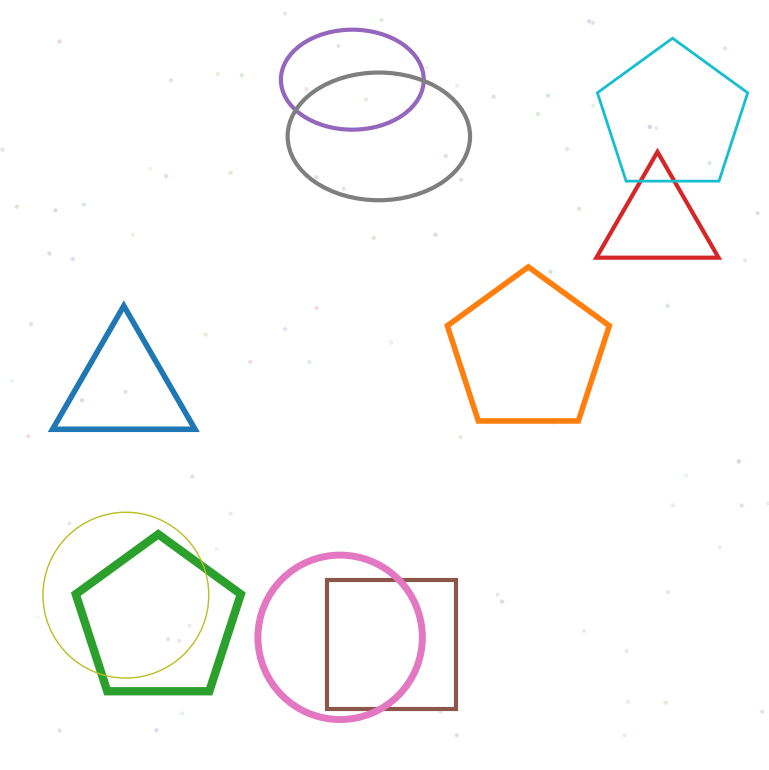[{"shape": "triangle", "thickness": 2, "radius": 0.53, "center": [0.161, 0.496]}, {"shape": "pentagon", "thickness": 2, "radius": 0.55, "center": [0.686, 0.543]}, {"shape": "pentagon", "thickness": 3, "radius": 0.56, "center": [0.206, 0.193]}, {"shape": "triangle", "thickness": 1.5, "radius": 0.46, "center": [0.854, 0.711]}, {"shape": "oval", "thickness": 1.5, "radius": 0.46, "center": [0.458, 0.897]}, {"shape": "square", "thickness": 1.5, "radius": 0.42, "center": [0.508, 0.163]}, {"shape": "circle", "thickness": 2.5, "radius": 0.53, "center": [0.442, 0.172]}, {"shape": "oval", "thickness": 1.5, "radius": 0.59, "center": [0.492, 0.823]}, {"shape": "circle", "thickness": 0.5, "radius": 0.54, "center": [0.163, 0.227]}, {"shape": "pentagon", "thickness": 1, "radius": 0.51, "center": [0.873, 0.848]}]